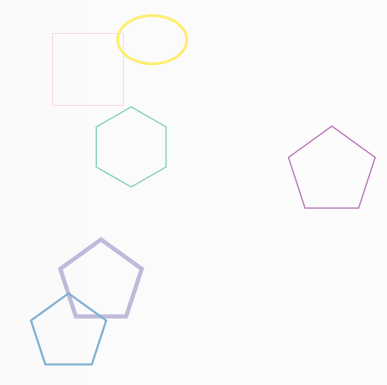[{"shape": "hexagon", "thickness": 1, "radius": 0.52, "center": [0.339, 0.618]}, {"shape": "pentagon", "thickness": 3, "radius": 0.55, "center": [0.261, 0.267]}, {"shape": "pentagon", "thickness": 1.5, "radius": 0.51, "center": [0.177, 0.136]}, {"shape": "square", "thickness": 0.5, "radius": 0.46, "center": [0.226, 0.821]}, {"shape": "pentagon", "thickness": 1, "radius": 0.59, "center": [0.856, 0.555]}, {"shape": "oval", "thickness": 2, "radius": 0.45, "center": [0.393, 0.897]}]